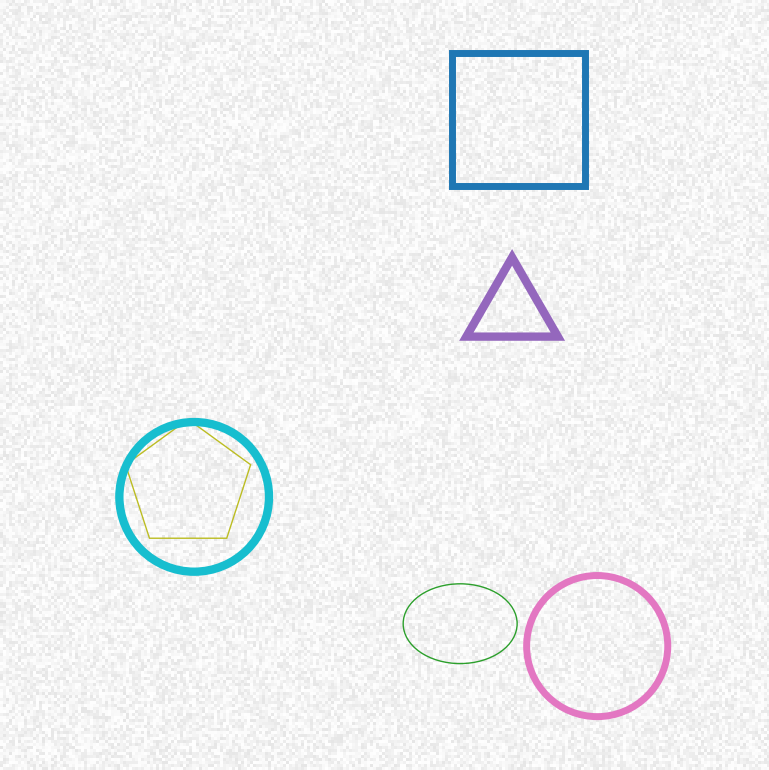[{"shape": "square", "thickness": 2.5, "radius": 0.43, "center": [0.674, 0.844]}, {"shape": "oval", "thickness": 0.5, "radius": 0.37, "center": [0.598, 0.19]}, {"shape": "triangle", "thickness": 3, "radius": 0.34, "center": [0.665, 0.597]}, {"shape": "circle", "thickness": 2.5, "radius": 0.46, "center": [0.776, 0.161]}, {"shape": "pentagon", "thickness": 0.5, "radius": 0.43, "center": [0.244, 0.37]}, {"shape": "circle", "thickness": 3, "radius": 0.49, "center": [0.252, 0.355]}]